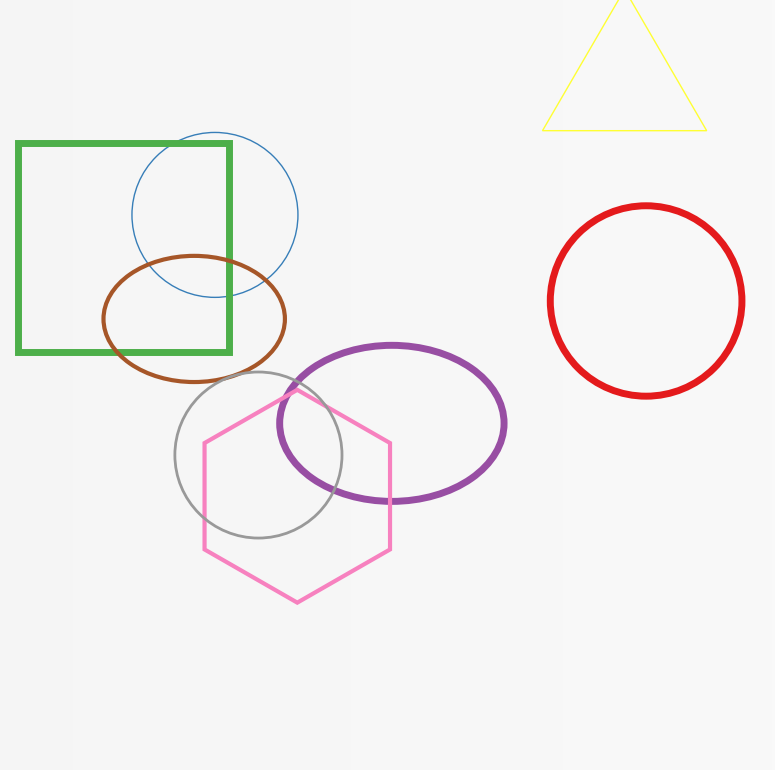[{"shape": "circle", "thickness": 2.5, "radius": 0.62, "center": [0.834, 0.609]}, {"shape": "circle", "thickness": 0.5, "radius": 0.54, "center": [0.277, 0.721]}, {"shape": "square", "thickness": 2.5, "radius": 0.68, "center": [0.159, 0.678]}, {"shape": "oval", "thickness": 2.5, "radius": 0.72, "center": [0.506, 0.45]}, {"shape": "triangle", "thickness": 0.5, "radius": 0.61, "center": [0.806, 0.891]}, {"shape": "oval", "thickness": 1.5, "radius": 0.59, "center": [0.251, 0.586]}, {"shape": "hexagon", "thickness": 1.5, "radius": 0.69, "center": [0.384, 0.356]}, {"shape": "circle", "thickness": 1, "radius": 0.54, "center": [0.333, 0.409]}]